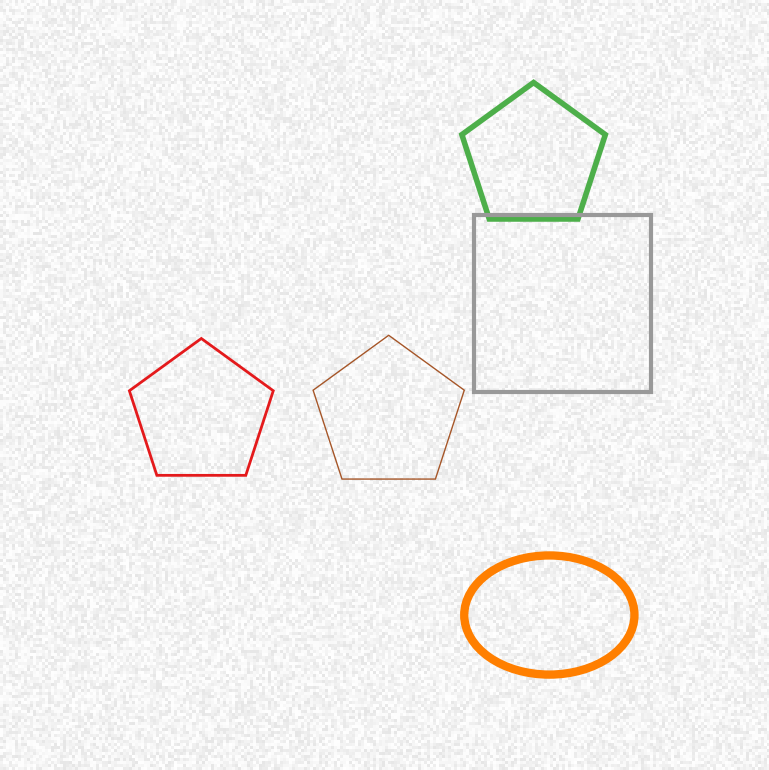[{"shape": "pentagon", "thickness": 1, "radius": 0.49, "center": [0.261, 0.462]}, {"shape": "pentagon", "thickness": 2, "radius": 0.49, "center": [0.693, 0.795]}, {"shape": "oval", "thickness": 3, "radius": 0.55, "center": [0.713, 0.201]}, {"shape": "pentagon", "thickness": 0.5, "radius": 0.52, "center": [0.505, 0.461]}, {"shape": "square", "thickness": 1.5, "radius": 0.58, "center": [0.731, 0.606]}]